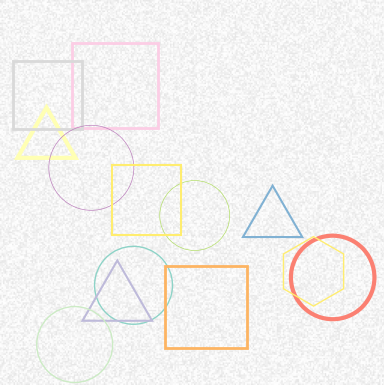[{"shape": "circle", "thickness": 1, "radius": 0.51, "center": [0.347, 0.259]}, {"shape": "triangle", "thickness": 3, "radius": 0.44, "center": [0.121, 0.634]}, {"shape": "triangle", "thickness": 1.5, "radius": 0.52, "center": [0.305, 0.219]}, {"shape": "circle", "thickness": 3, "radius": 0.54, "center": [0.864, 0.279]}, {"shape": "triangle", "thickness": 1.5, "radius": 0.44, "center": [0.708, 0.429]}, {"shape": "square", "thickness": 2, "radius": 0.54, "center": [0.535, 0.203]}, {"shape": "circle", "thickness": 0.5, "radius": 0.45, "center": [0.506, 0.44]}, {"shape": "square", "thickness": 2, "radius": 0.55, "center": [0.298, 0.779]}, {"shape": "square", "thickness": 2, "radius": 0.44, "center": [0.124, 0.753]}, {"shape": "circle", "thickness": 0.5, "radius": 0.55, "center": [0.237, 0.564]}, {"shape": "circle", "thickness": 1, "radius": 0.49, "center": [0.194, 0.105]}, {"shape": "square", "thickness": 1.5, "radius": 0.45, "center": [0.38, 0.481]}, {"shape": "hexagon", "thickness": 1, "radius": 0.45, "center": [0.814, 0.295]}]